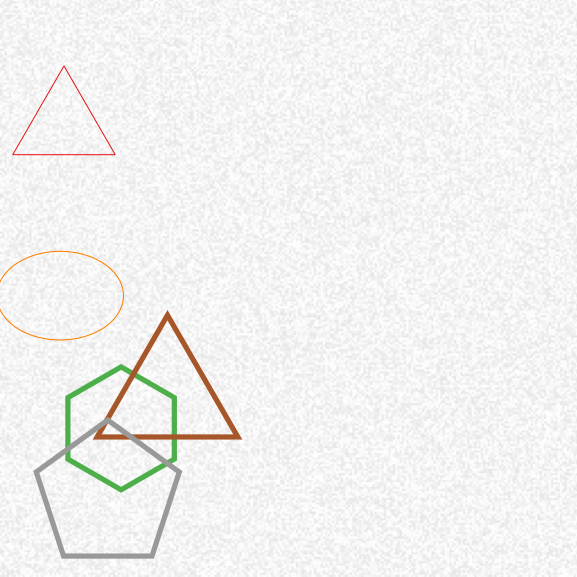[{"shape": "triangle", "thickness": 0.5, "radius": 0.51, "center": [0.111, 0.783]}, {"shape": "hexagon", "thickness": 2.5, "radius": 0.53, "center": [0.21, 0.257]}, {"shape": "oval", "thickness": 0.5, "radius": 0.55, "center": [0.104, 0.487]}, {"shape": "triangle", "thickness": 2.5, "radius": 0.7, "center": [0.29, 0.313]}, {"shape": "pentagon", "thickness": 2.5, "radius": 0.65, "center": [0.187, 0.142]}]